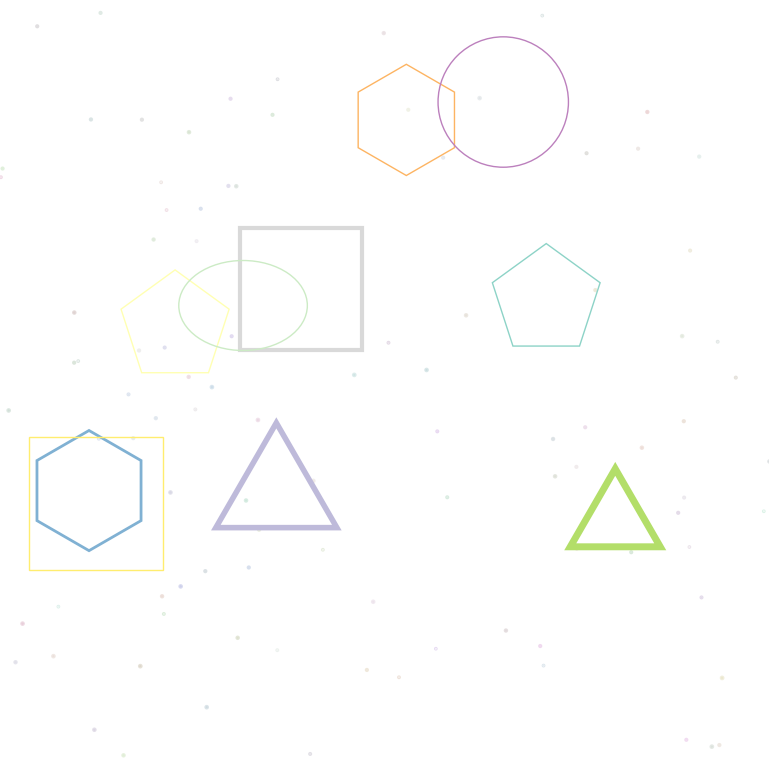[{"shape": "pentagon", "thickness": 0.5, "radius": 0.37, "center": [0.709, 0.61]}, {"shape": "pentagon", "thickness": 0.5, "radius": 0.37, "center": [0.227, 0.576]}, {"shape": "triangle", "thickness": 2, "radius": 0.45, "center": [0.359, 0.36]}, {"shape": "hexagon", "thickness": 1, "radius": 0.39, "center": [0.116, 0.363]}, {"shape": "hexagon", "thickness": 0.5, "radius": 0.36, "center": [0.528, 0.844]}, {"shape": "triangle", "thickness": 2.5, "radius": 0.34, "center": [0.799, 0.324]}, {"shape": "square", "thickness": 1.5, "radius": 0.4, "center": [0.391, 0.625]}, {"shape": "circle", "thickness": 0.5, "radius": 0.42, "center": [0.654, 0.868]}, {"shape": "oval", "thickness": 0.5, "radius": 0.42, "center": [0.316, 0.603]}, {"shape": "square", "thickness": 0.5, "radius": 0.43, "center": [0.124, 0.346]}]